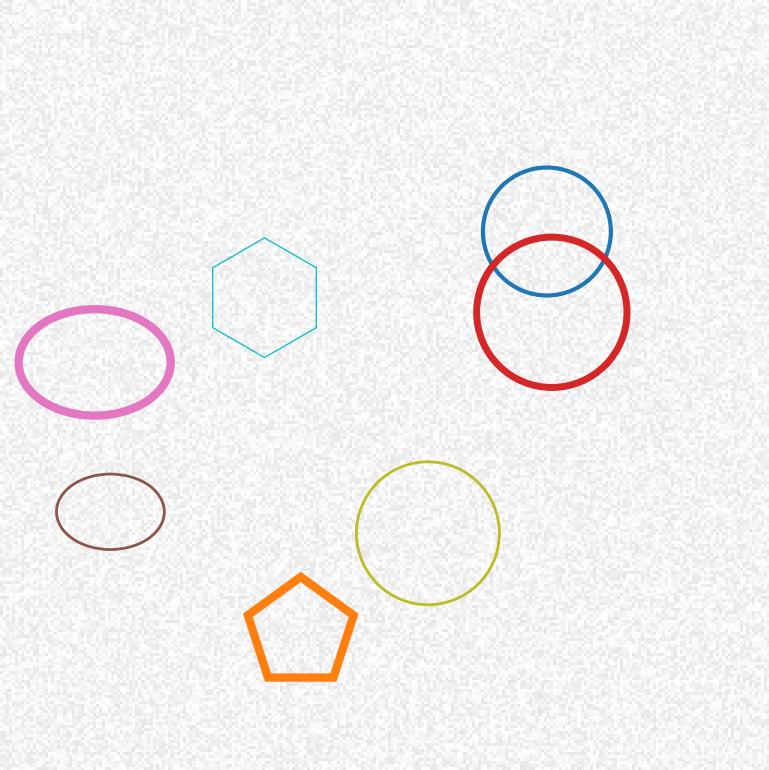[{"shape": "circle", "thickness": 1.5, "radius": 0.42, "center": [0.71, 0.699]}, {"shape": "pentagon", "thickness": 3, "radius": 0.36, "center": [0.391, 0.179]}, {"shape": "circle", "thickness": 2.5, "radius": 0.49, "center": [0.717, 0.594]}, {"shape": "oval", "thickness": 1, "radius": 0.35, "center": [0.143, 0.335]}, {"shape": "oval", "thickness": 3, "radius": 0.49, "center": [0.123, 0.529]}, {"shape": "circle", "thickness": 1, "radius": 0.46, "center": [0.556, 0.307]}, {"shape": "hexagon", "thickness": 0.5, "radius": 0.39, "center": [0.344, 0.613]}]